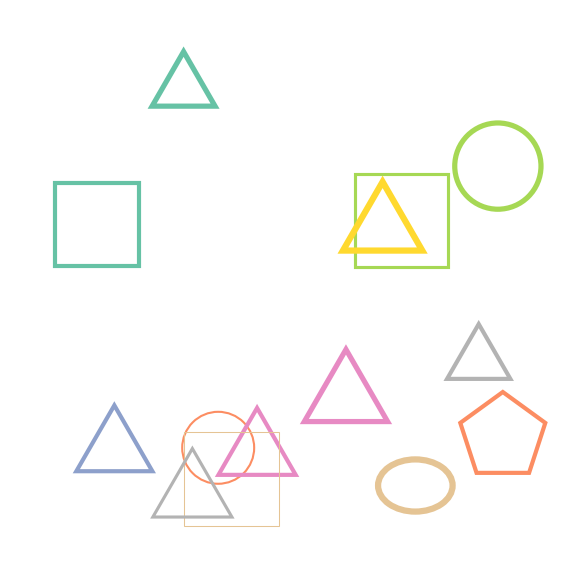[{"shape": "square", "thickness": 2, "radius": 0.36, "center": [0.168, 0.61]}, {"shape": "triangle", "thickness": 2.5, "radius": 0.31, "center": [0.318, 0.847]}, {"shape": "circle", "thickness": 1, "radius": 0.31, "center": [0.378, 0.224]}, {"shape": "pentagon", "thickness": 2, "radius": 0.39, "center": [0.871, 0.243]}, {"shape": "triangle", "thickness": 2, "radius": 0.38, "center": [0.198, 0.221]}, {"shape": "triangle", "thickness": 2.5, "radius": 0.42, "center": [0.599, 0.311]}, {"shape": "triangle", "thickness": 2, "radius": 0.39, "center": [0.445, 0.215]}, {"shape": "circle", "thickness": 2.5, "radius": 0.37, "center": [0.862, 0.712]}, {"shape": "square", "thickness": 1.5, "radius": 0.4, "center": [0.695, 0.618]}, {"shape": "triangle", "thickness": 3, "radius": 0.4, "center": [0.663, 0.605]}, {"shape": "square", "thickness": 0.5, "radius": 0.41, "center": [0.401, 0.169]}, {"shape": "oval", "thickness": 3, "radius": 0.32, "center": [0.719, 0.158]}, {"shape": "triangle", "thickness": 2, "radius": 0.32, "center": [0.829, 0.375]}, {"shape": "triangle", "thickness": 1.5, "radius": 0.4, "center": [0.333, 0.143]}]